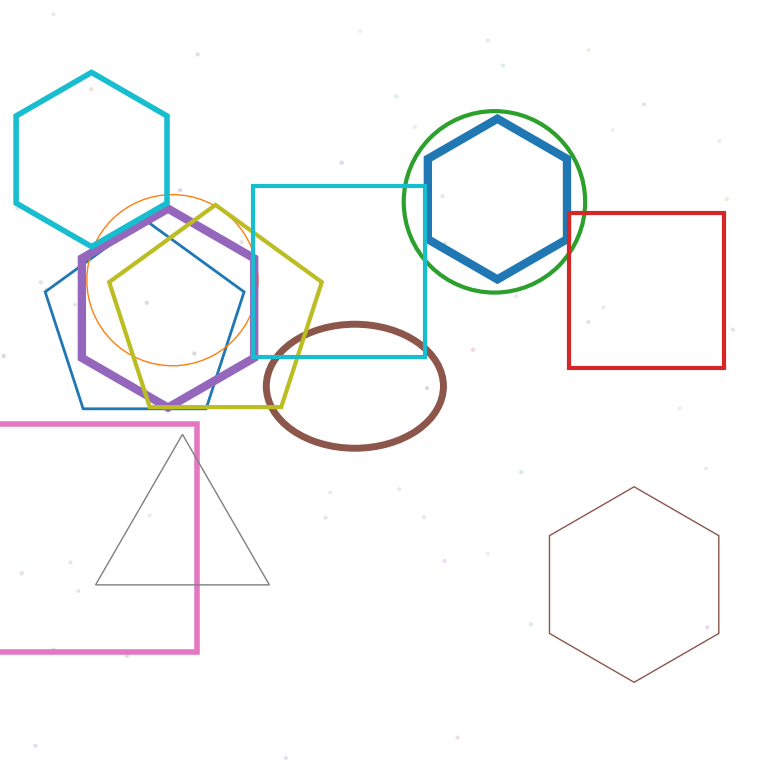[{"shape": "hexagon", "thickness": 3, "radius": 0.52, "center": [0.646, 0.741]}, {"shape": "pentagon", "thickness": 1, "radius": 0.68, "center": [0.188, 0.579]}, {"shape": "circle", "thickness": 0.5, "radius": 0.56, "center": [0.224, 0.636]}, {"shape": "circle", "thickness": 1.5, "radius": 0.59, "center": [0.642, 0.738]}, {"shape": "square", "thickness": 1.5, "radius": 0.5, "center": [0.839, 0.623]}, {"shape": "hexagon", "thickness": 3, "radius": 0.65, "center": [0.218, 0.6]}, {"shape": "oval", "thickness": 2.5, "radius": 0.58, "center": [0.461, 0.498]}, {"shape": "hexagon", "thickness": 0.5, "radius": 0.63, "center": [0.824, 0.241]}, {"shape": "square", "thickness": 2, "radius": 0.74, "center": [0.108, 0.301]}, {"shape": "triangle", "thickness": 0.5, "radius": 0.65, "center": [0.237, 0.306]}, {"shape": "pentagon", "thickness": 1.5, "radius": 0.73, "center": [0.28, 0.589]}, {"shape": "hexagon", "thickness": 2, "radius": 0.57, "center": [0.119, 0.793]}, {"shape": "square", "thickness": 1.5, "radius": 0.56, "center": [0.44, 0.648]}]